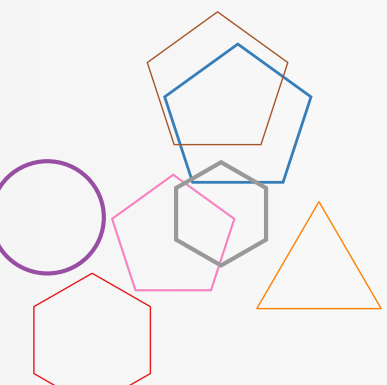[{"shape": "hexagon", "thickness": 1, "radius": 0.87, "center": [0.238, 0.117]}, {"shape": "pentagon", "thickness": 2, "radius": 0.99, "center": [0.614, 0.687]}, {"shape": "circle", "thickness": 3, "radius": 0.73, "center": [0.122, 0.435]}, {"shape": "triangle", "thickness": 1, "radius": 0.93, "center": [0.823, 0.291]}, {"shape": "pentagon", "thickness": 1, "radius": 0.95, "center": [0.561, 0.779]}, {"shape": "pentagon", "thickness": 1.5, "radius": 0.83, "center": [0.447, 0.38]}, {"shape": "hexagon", "thickness": 3, "radius": 0.67, "center": [0.571, 0.445]}]